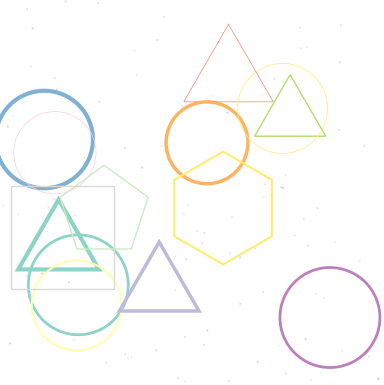[{"shape": "circle", "thickness": 2, "radius": 0.65, "center": [0.203, 0.26]}, {"shape": "triangle", "thickness": 3, "radius": 0.6, "center": [0.152, 0.361]}, {"shape": "circle", "thickness": 1.5, "radius": 0.58, "center": [0.199, 0.207]}, {"shape": "triangle", "thickness": 2.5, "radius": 0.6, "center": [0.413, 0.252]}, {"shape": "triangle", "thickness": 0.5, "radius": 0.67, "center": [0.594, 0.803]}, {"shape": "circle", "thickness": 3, "radius": 0.63, "center": [0.115, 0.638]}, {"shape": "circle", "thickness": 2.5, "radius": 0.53, "center": [0.538, 0.629]}, {"shape": "triangle", "thickness": 1, "radius": 0.53, "center": [0.754, 0.7]}, {"shape": "circle", "thickness": 0.5, "radius": 0.53, "center": [0.142, 0.603]}, {"shape": "square", "thickness": 1, "radius": 0.67, "center": [0.163, 0.383]}, {"shape": "circle", "thickness": 2, "radius": 0.65, "center": [0.857, 0.175]}, {"shape": "pentagon", "thickness": 1, "radius": 0.6, "center": [0.27, 0.451]}, {"shape": "hexagon", "thickness": 1.5, "radius": 0.73, "center": [0.58, 0.46]}, {"shape": "circle", "thickness": 0.5, "radius": 0.58, "center": [0.734, 0.718]}]